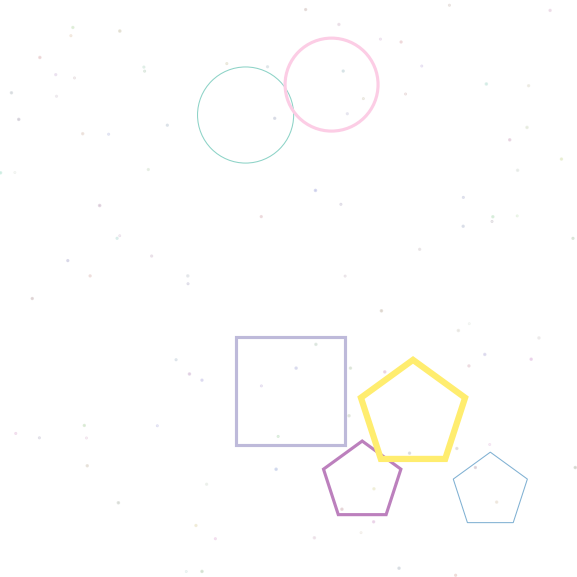[{"shape": "circle", "thickness": 0.5, "radius": 0.42, "center": [0.425, 0.8]}, {"shape": "square", "thickness": 1.5, "radius": 0.47, "center": [0.503, 0.322]}, {"shape": "pentagon", "thickness": 0.5, "radius": 0.34, "center": [0.849, 0.149]}, {"shape": "circle", "thickness": 1.5, "radius": 0.4, "center": [0.574, 0.853]}, {"shape": "pentagon", "thickness": 1.5, "radius": 0.35, "center": [0.627, 0.165]}, {"shape": "pentagon", "thickness": 3, "radius": 0.47, "center": [0.715, 0.281]}]